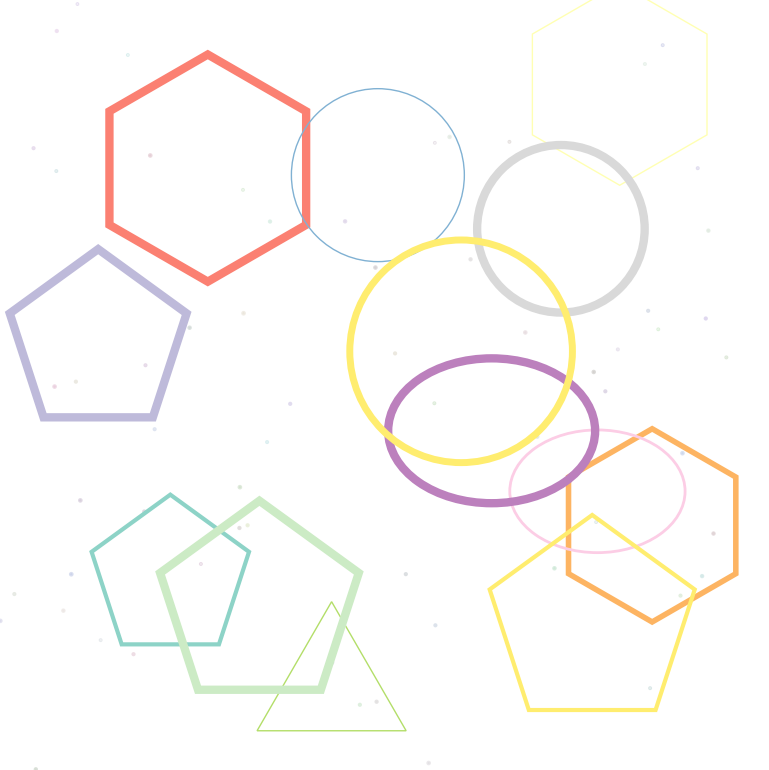[{"shape": "pentagon", "thickness": 1.5, "radius": 0.54, "center": [0.221, 0.25]}, {"shape": "hexagon", "thickness": 0.5, "radius": 0.65, "center": [0.805, 0.89]}, {"shape": "pentagon", "thickness": 3, "radius": 0.6, "center": [0.128, 0.556]}, {"shape": "hexagon", "thickness": 3, "radius": 0.74, "center": [0.27, 0.782]}, {"shape": "circle", "thickness": 0.5, "radius": 0.56, "center": [0.491, 0.773]}, {"shape": "hexagon", "thickness": 2, "radius": 0.63, "center": [0.847, 0.318]}, {"shape": "triangle", "thickness": 0.5, "radius": 0.56, "center": [0.431, 0.107]}, {"shape": "oval", "thickness": 1, "radius": 0.57, "center": [0.776, 0.362]}, {"shape": "circle", "thickness": 3, "radius": 0.54, "center": [0.728, 0.703]}, {"shape": "oval", "thickness": 3, "radius": 0.67, "center": [0.639, 0.441]}, {"shape": "pentagon", "thickness": 3, "radius": 0.68, "center": [0.337, 0.214]}, {"shape": "pentagon", "thickness": 1.5, "radius": 0.7, "center": [0.769, 0.191]}, {"shape": "circle", "thickness": 2.5, "radius": 0.72, "center": [0.599, 0.544]}]